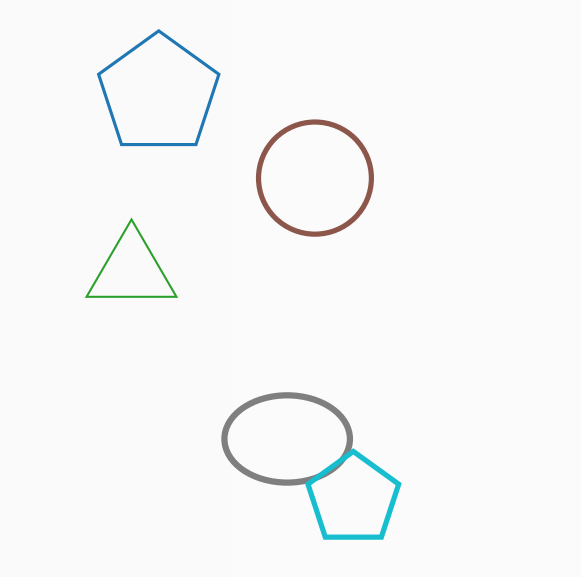[{"shape": "pentagon", "thickness": 1.5, "radius": 0.54, "center": [0.273, 0.837]}, {"shape": "triangle", "thickness": 1, "radius": 0.45, "center": [0.226, 0.53]}, {"shape": "circle", "thickness": 2.5, "radius": 0.49, "center": [0.542, 0.691]}, {"shape": "oval", "thickness": 3, "radius": 0.54, "center": [0.494, 0.239]}, {"shape": "pentagon", "thickness": 2.5, "radius": 0.41, "center": [0.608, 0.135]}]